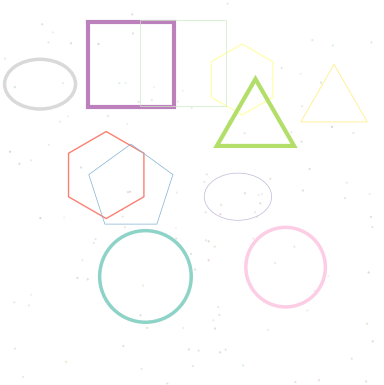[{"shape": "circle", "thickness": 2.5, "radius": 0.59, "center": [0.378, 0.282]}, {"shape": "hexagon", "thickness": 1, "radius": 0.46, "center": [0.629, 0.794]}, {"shape": "oval", "thickness": 0.5, "radius": 0.44, "center": [0.618, 0.489]}, {"shape": "hexagon", "thickness": 1, "radius": 0.57, "center": [0.276, 0.545]}, {"shape": "pentagon", "thickness": 0.5, "radius": 0.57, "center": [0.34, 0.511]}, {"shape": "triangle", "thickness": 3, "radius": 0.58, "center": [0.663, 0.679]}, {"shape": "circle", "thickness": 2.5, "radius": 0.52, "center": [0.742, 0.306]}, {"shape": "oval", "thickness": 2.5, "radius": 0.46, "center": [0.104, 0.781]}, {"shape": "square", "thickness": 3, "radius": 0.56, "center": [0.341, 0.832]}, {"shape": "square", "thickness": 0.5, "radius": 0.56, "center": [0.476, 0.837]}, {"shape": "triangle", "thickness": 0.5, "radius": 0.5, "center": [0.868, 0.733]}]